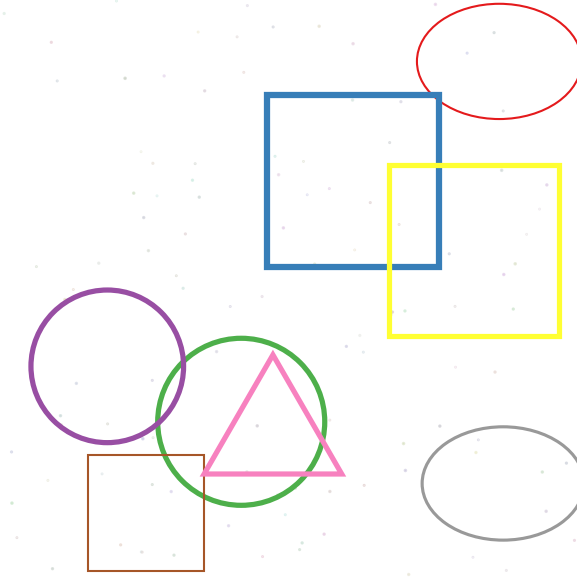[{"shape": "oval", "thickness": 1, "radius": 0.71, "center": [0.865, 0.893]}, {"shape": "square", "thickness": 3, "radius": 0.74, "center": [0.612, 0.686]}, {"shape": "circle", "thickness": 2.5, "radius": 0.72, "center": [0.418, 0.269]}, {"shape": "circle", "thickness": 2.5, "radius": 0.66, "center": [0.186, 0.365]}, {"shape": "square", "thickness": 2.5, "radius": 0.74, "center": [0.821, 0.566]}, {"shape": "square", "thickness": 1, "radius": 0.5, "center": [0.253, 0.11]}, {"shape": "triangle", "thickness": 2.5, "radius": 0.69, "center": [0.473, 0.247]}, {"shape": "oval", "thickness": 1.5, "radius": 0.7, "center": [0.871, 0.162]}]